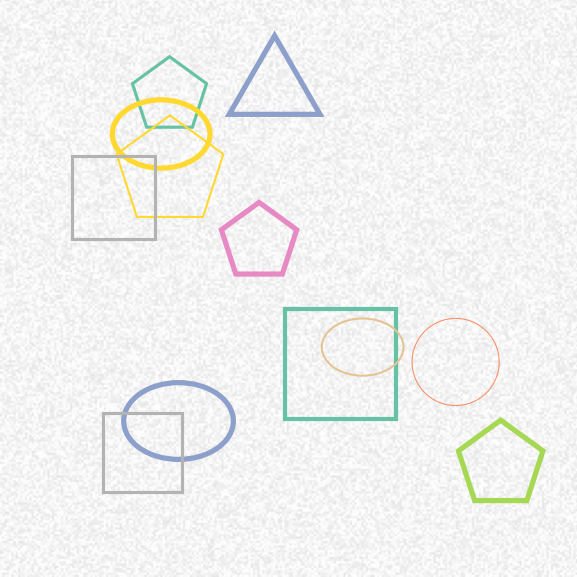[{"shape": "pentagon", "thickness": 1.5, "radius": 0.34, "center": [0.294, 0.833]}, {"shape": "square", "thickness": 2, "radius": 0.48, "center": [0.59, 0.369]}, {"shape": "circle", "thickness": 0.5, "radius": 0.38, "center": [0.789, 0.372]}, {"shape": "oval", "thickness": 2.5, "radius": 0.47, "center": [0.309, 0.27]}, {"shape": "triangle", "thickness": 2.5, "radius": 0.45, "center": [0.476, 0.847]}, {"shape": "pentagon", "thickness": 2.5, "radius": 0.34, "center": [0.449, 0.58]}, {"shape": "pentagon", "thickness": 2.5, "radius": 0.38, "center": [0.867, 0.195]}, {"shape": "pentagon", "thickness": 1, "radius": 0.49, "center": [0.294, 0.702]}, {"shape": "oval", "thickness": 2.5, "radius": 0.42, "center": [0.279, 0.767]}, {"shape": "oval", "thickness": 1, "radius": 0.35, "center": [0.628, 0.398]}, {"shape": "square", "thickness": 1.5, "radius": 0.36, "center": [0.197, 0.657]}, {"shape": "square", "thickness": 1.5, "radius": 0.34, "center": [0.247, 0.215]}]